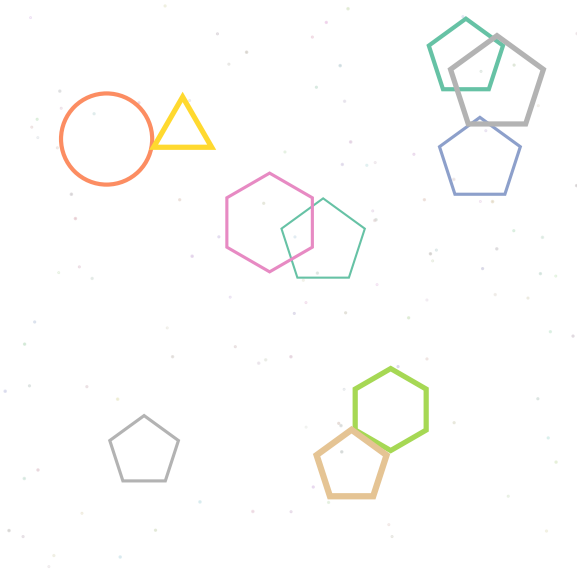[{"shape": "pentagon", "thickness": 1, "radius": 0.38, "center": [0.56, 0.58]}, {"shape": "pentagon", "thickness": 2, "radius": 0.34, "center": [0.807, 0.899]}, {"shape": "circle", "thickness": 2, "radius": 0.39, "center": [0.185, 0.758]}, {"shape": "pentagon", "thickness": 1.5, "radius": 0.37, "center": [0.831, 0.722]}, {"shape": "hexagon", "thickness": 1.5, "radius": 0.43, "center": [0.467, 0.614]}, {"shape": "hexagon", "thickness": 2.5, "radius": 0.35, "center": [0.677, 0.29]}, {"shape": "triangle", "thickness": 2.5, "radius": 0.29, "center": [0.316, 0.773]}, {"shape": "pentagon", "thickness": 3, "radius": 0.32, "center": [0.609, 0.191]}, {"shape": "pentagon", "thickness": 1.5, "radius": 0.31, "center": [0.25, 0.217]}, {"shape": "pentagon", "thickness": 2.5, "radius": 0.42, "center": [0.861, 0.853]}]